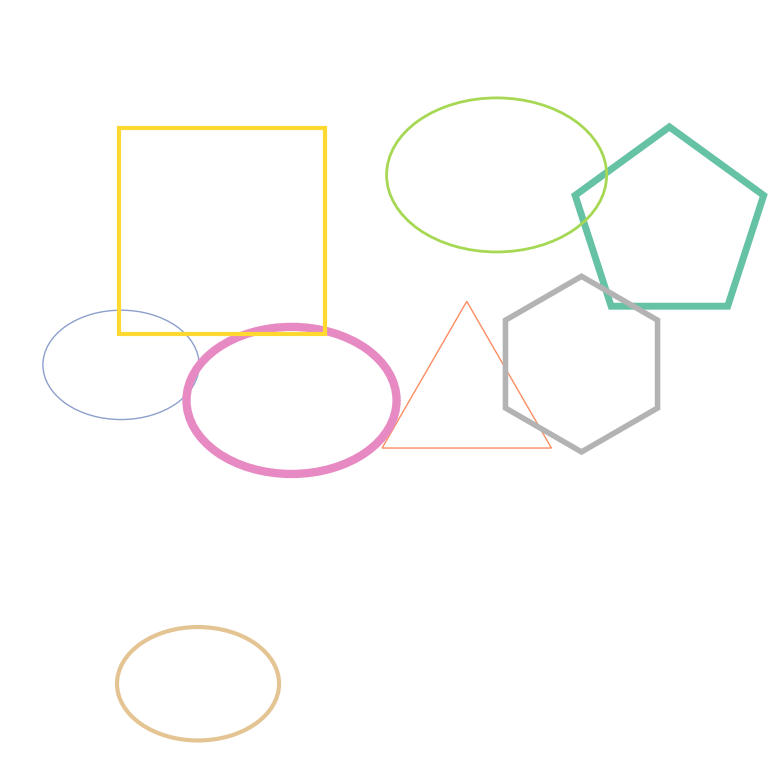[{"shape": "pentagon", "thickness": 2.5, "radius": 0.64, "center": [0.869, 0.706]}, {"shape": "triangle", "thickness": 0.5, "radius": 0.63, "center": [0.606, 0.482]}, {"shape": "oval", "thickness": 0.5, "radius": 0.51, "center": [0.157, 0.526]}, {"shape": "oval", "thickness": 3, "radius": 0.68, "center": [0.379, 0.48]}, {"shape": "oval", "thickness": 1, "radius": 0.71, "center": [0.645, 0.773]}, {"shape": "square", "thickness": 1.5, "radius": 0.67, "center": [0.289, 0.7]}, {"shape": "oval", "thickness": 1.5, "radius": 0.53, "center": [0.257, 0.112]}, {"shape": "hexagon", "thickness": 2, "radius": 0.57, "center": [0.755, 0.527]}]